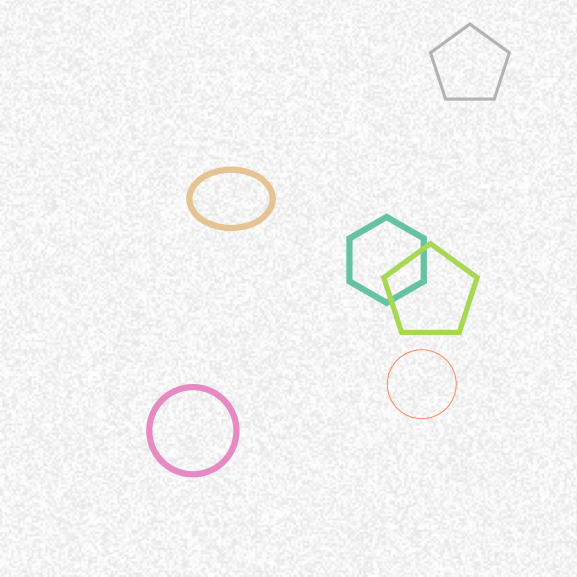[{"shape": "hexagon", "thickness": 3, "radius": 0.37, "center": [0.669, 0.549]}, {"shape": "circle", "thickness": 0.5, "radius": 0.3, "center": [0.73, 0.334]}, {"shape": "circle", "thickness": 3, "radius": 0.38, "center": [0.334, 0.253]}, {"shape": "pentagon", "thickness": 2.5, "radius": 0.42, "center": [0.745, 0.492]}, {"shape": "oval", "thickness": 3, "radius": 0.36, "center": [0.4, 0.655]}, {"shape": "pentagon", "thickness": 1.5, "radius": 0.36, "center": [0.814, 0.886]}]